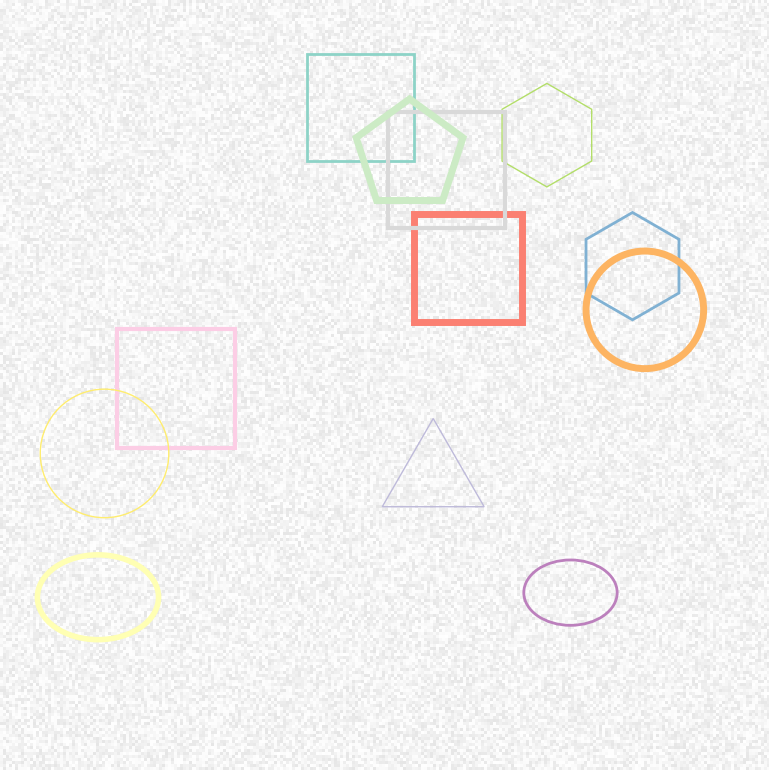[{"shape": "square", "thickness": 1, "radius": 0.35, "center": [0.468, 0.86]}, {"shape": "oval", "thickness": 2, "radius": 0.39, "center": [0.127, 0.224]}, {"shape": "triangle", "thickness": 0.5, "radius": 0.38, "center": [0.563, 0.38]}, {"shape": "square", "thickness": 2.5, "radius": 0.35, "center": [0.608, 0.652]}, {"shape": "hexagon", "thickness": 1, "radius": 0.35, "center": [0.821, 0.654]}, {"shape": "circle", "thickness": 2.5, "radius": 0.38, "center": [0.837, 0.598]}, {"shape": "hexagon", "thickness": 0.5, "radius": 0.34, "center": [0.71, 0.824]}, {"shape": "square", "thickness": 1.5, "radius": 0.38, "center": [0.228, 0.495]}, {"shape": "square", "thickness": 1.5, "radius": 0.38, "center": [0.58, 0.779]}, {"shape": "oval", "thickness": 1, "radius": 0.3, "center": [0.741, 0.23]}, {"shape": "pentagon", "thickness": 2.5, "radius": 0.36, "center": [0.532, 0.799]}, {"shape": "circle", "thickness": 0.5, "radius": 0.42, "center": [0.136, 0.411]}]